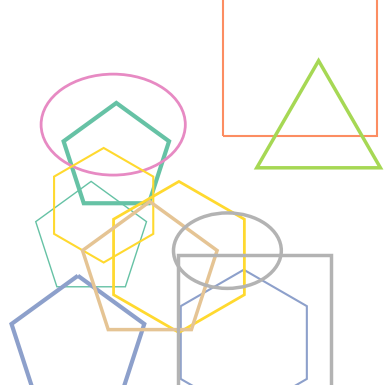[{"shape": "pentagon", "thickness": 1, "radius": 0.76, "center": [0.237, 0.378]}, {"shape": "pentagon", "thickness": 3, "radius": 0.72, "center": [0.302, 0.589]}, {"shape": "square", "thickness": 1.5, "radius": 1.0, "center": [0.779, 0.845]}, {"shape": "hexagon", "thickness": 1.5, "radius": 0.95, "center": [0.633, 0.11]}, {"shape": "pentagon", "thickness": 3, "radius": 0.91, "center": [0.202, 0.103]}, {"shape": "oval", "thickness": 2, "radius": 0.94, "center": [0.294, 0.676]}, {"shape": "triangle", "thickness": 2.5, "radius": 0.93, "center": [0.827, 0.657]}, {"shape": "hexagon", "thickness": 2, "radius": 0.98, "center": [0.465, 0.332]}, {"shape": "hexagon", "thickness": 1.5, "radius": 0.74, "center": [0.269, 0.467]}, {"shape": "pentagon", "thickness": 2.5, "radius": 0.92, "center": [0.389, 0.293]}, {"shape": "oval", "thickness": 2.5, "radius": 0.7, "center": [0.591, 0.349]}, {"shape": "square", "thickness": 2.5, "radius": 0.99, "center": [0.661, 0.141]}]